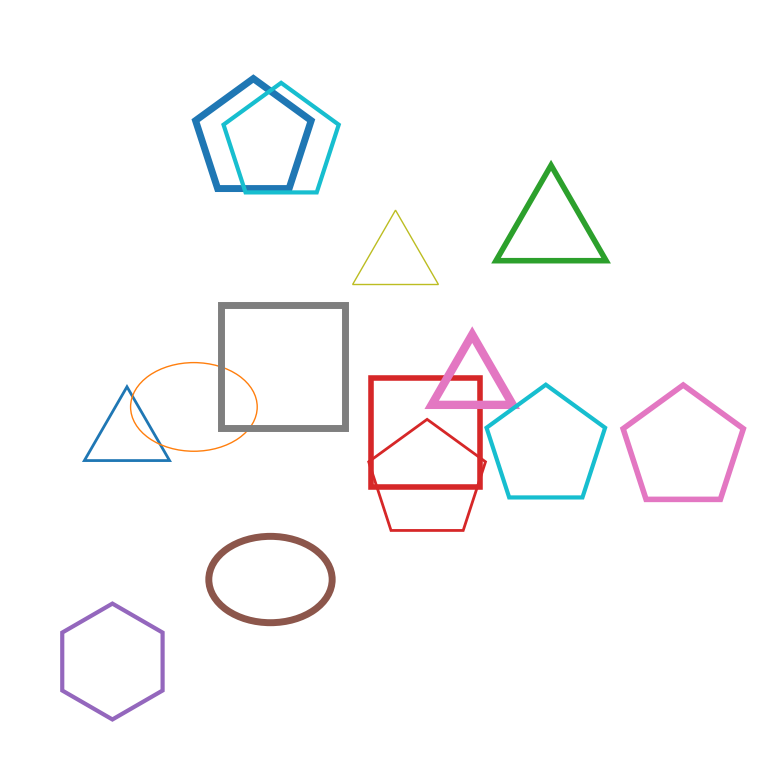[{"shape": "triangle", "thickness": 1, "radius": 0.32, "center": [0.165, 0.434]}, {"shape": "pentagon", "thickness": 2.5, "radius": 0.39, "center": [0.329, 0.819]}, {"shape": "oval", "thickness": 0.5, "radius": 0.41, "center": [0.252, 0.472]}, {"shape": "triangle", "thickness": 2, "radius": 0.41, "center": [0.716, 0.703]}, {"shape": "pentagon", "thickness": 1, "radius": 0.4, "center": [0.555, 0.376]}, {"shape": "square", "thickness": 2, "radius": 0.35, "center": [0.552, 0.438]}, {"shape": "hexagon", "thickness": 1.5, "radius": 0.38, "center": [0.146, 0.141]}, {"shape": "oval", "thickness": 2.5, "radius": 0.4, "center": [0.351, 0.247]}, {"shape": "pentagon", "thickness": 2, "radius": 0.41, "center": [0.887, 0.418]}, {"shape": "triangle", "thickness": 3, "radius": 0.3, "center": [0.613, 0.505]}, {"shape": "square", "thickness": 2.5, "radius": 0.4, "center": [0.368, 0.524]}, {"shape": "triangle", "thickness": 0.5, "radius": 0.32, "center": [0.514, 0.663]}, {"shape": "pentagon", "thickness": 1.5, "radius": 0.39, "center": [0.365, 0.814]}, {"shape": "pentagon", "thickness": 1.5, "radius": 0.4, "center": [0.709, 0.419]}]